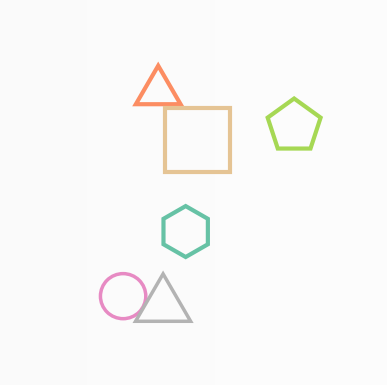[{"shape": "hexagon", "thickness": 3, "radius": 0.33, "center": [0.479, 0.399]}, {"shape": "triangle", "thickness": 3, "radius": 0.33, "center": [0.408, 0.763]}, {"shape": "circle", "thickness": 2.5, "radius": 0.29, "center": [0.318, 0.231]}, {"shape": "pentagon", "thickness": 3, "radius": 0.36, "center": [0.759, 0.672]}, {"shape": "square", "thickness": 3, "radius": 0.42, "center": [0.509, 0.636]}, {"shape": "triangle", "thickness": 2.5, "radius": 0.41, "center": [0.421, 0.207]}]